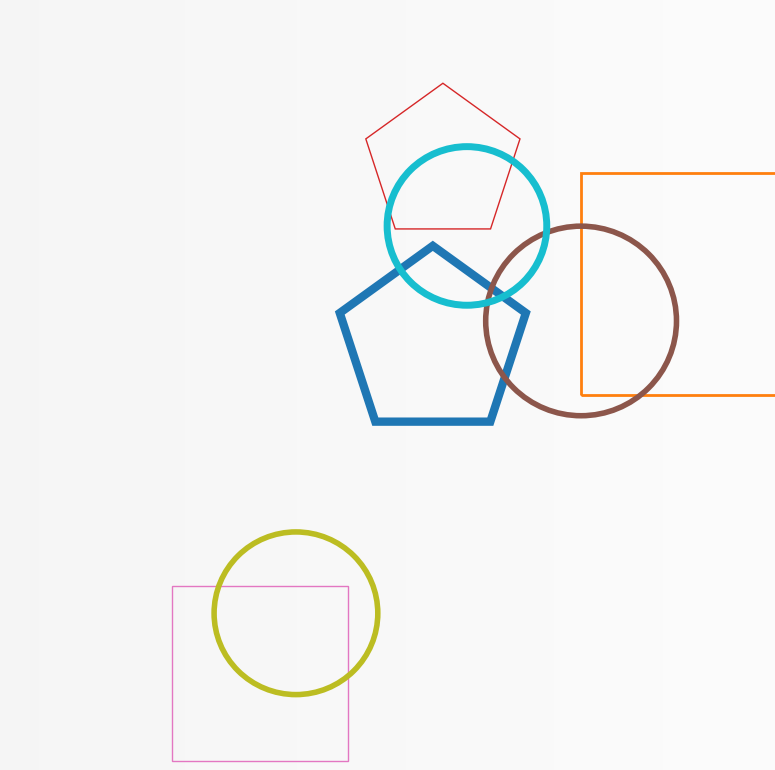[{"shape": "pentagon", "thickness": 3, "radius": 0.63, "center": [0.558, 0.555]}, {"shape": "square", "thickness": 1, "radius": 0.72, "center": [0.894, 0.631]}, {"shape": "pentagon", "thickness": 0.5, "radius": 0.52, "center": [0.571, 0.787]}, {"shape": "circle", "thickness": 2, "radius": 0.62, "center": [0.75, 0.583]}, {"shape": "square", "thickness": 0.5, "radius": 0.57, "center": [0.336, 0.125]}, {"shape": "circle", "thickness": 2, "radius": 0.53, "center": [0.382, 0.204]}, {"shape": "circle", "thickness": 2.5, "radius": 0.51, "center": [0.603, 0.707]}]